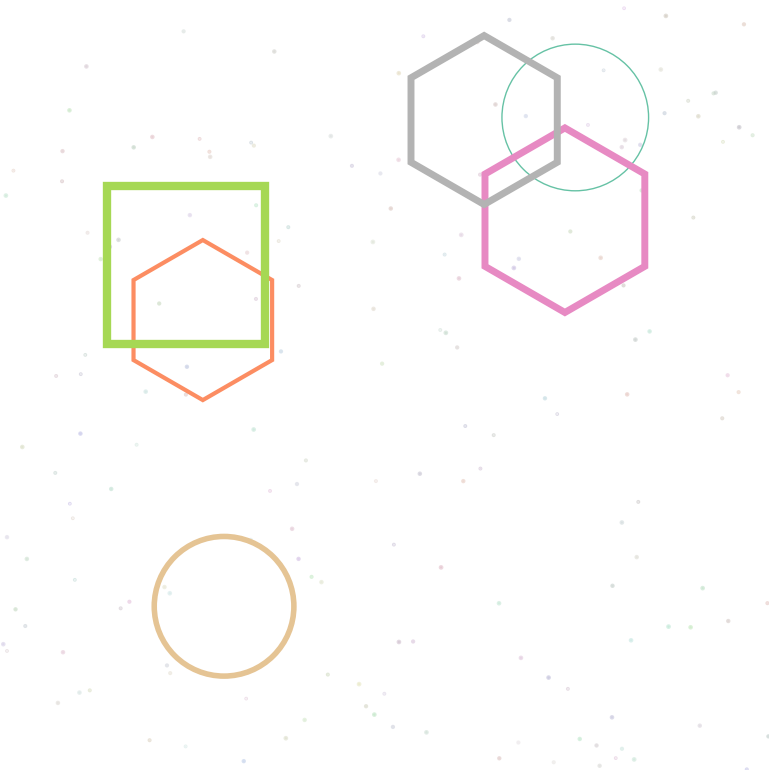[{"shape": "circle", "thickness": 0.5, "radius": 0.48, "center": [0.747, 0.847]}, {"shape": "hexagon", "thickness": 1.5, "radius": 0.52, "center": [0.263, 0.584]}, {"shape": "hexagon", "thickness": 2.5, "radius": 0.6, "center": [0.734, 0.714]}, {"shape": "square", "thickness": 3, "radius": 0.51, "center": [0.241, 0.656]}, {"shape": "circle", "thickness": 2, "radius": 0.45, "center": [0.291, 0.213]}, {"shape": "hexagon", "thickness": 2.5, "radius": 0.55, "center": [0.629, 0.844]}]